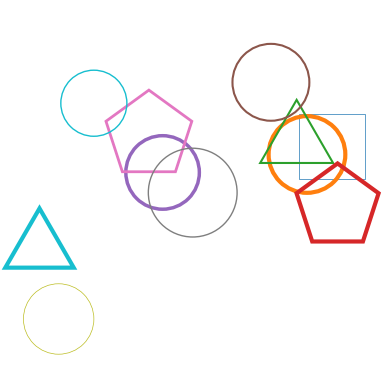[{"shape": "square", "thickness": 0.5, "radius": 0.43, "center": [0.863, 0.62]}, {"shape": "circle", "thickness": 3, "radius": 0.5, "center": [0.797, 0.599]}, {"shape": "triangle", "thickness": 1.5, "radius": 0.55, "center": [0.77, 0.631]}, {"shape": "pentagon", "thickness": 3, "radius": 0.56, "center": [0.877, 0.463]}, {"shape": "circle", "thickness": 2.5, "radius": 0.48, "center": [0.422, 0.552]}, {"shape": "circle", "thickness": 1.5, "radius": 0.5, "center": [0.704, 0.786]}, {"shape": "pentagon", "thickness": 2, "radius": 0.59, "center": [0.387, 0.649]}, {"shape": "circle", "thickness": 1, "radius": 0.58, "center": [0.501, 0.5]}, {"shape": "circle", "thickness": 0.5, "radius": 0.46, "center": [0.152, 0.171]}, {"shape": "triangle", "thickness": 3, "radius": 0.51, "center": [0.103, 0.356]}, {"shape": "circle", "thickness": 1, "radius": 0.43, "center": [0.244, 0.732]}]